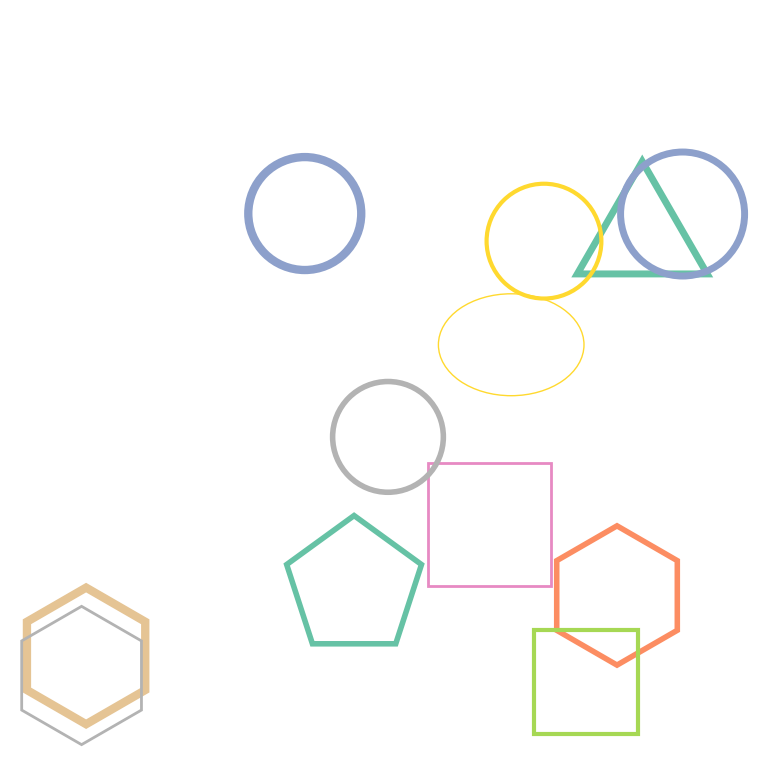[{"shape": "triangle", "thickness": 2.5, "radius": 0.49, "center": [0.834, 0.693]}, {"shape": "pentagon", "thickness": 2, "radius": 0.46, "center": [0.46, 0.238]}, {"shape": "hexagon", "thickness": 2, "radius": 0.45, "center": [0.801, 0.227]}, {"shape": "circle", "thickness": 2.5, "radius": 0.4, "center": [0.886, 0.722]}, {"shape": "circle", "thickness": 3, "radius": 0.37, "center": [0.396, 0.723]}, {"shape": "square", "thickness": 1, "radius": 0.4, "center": [0.636, 0.319]}, {"shape": "square", "thickness": 1.5, "radius": 0.34, "center": [0.761, 0.114]}, {"shape": "oval", "thickness": 0.5, "radius": 0.47, "center": [0.664, 0.552]}, {"shape": "circle", "thickness": 1.5, "radius": 0.37, "center": [0.706, 0.687]}, {"shape": "hexagon", "thickness": 3, "radius": 0.44, "center": [0.112, 0.148]}, {"shape": "circle", "thickness": 2, "radius": 0.36, "center": [0.504, 0.433]}, {"shape": "hexagon", "thickness": 1, "radius": 0.45, "center": [0.106, 0.123]}]